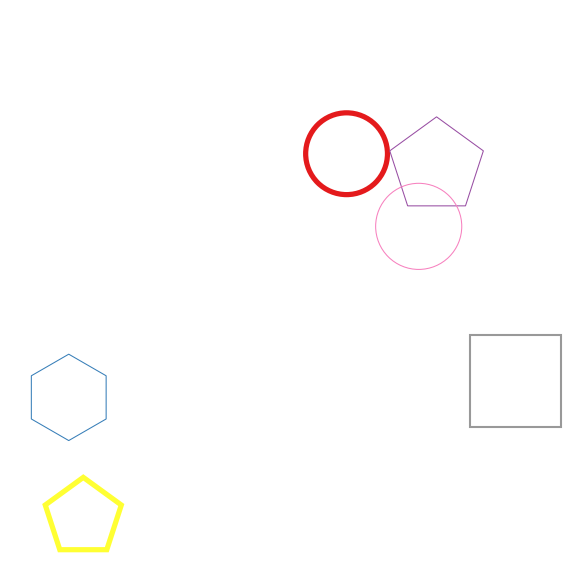[{"shape": "circle", "thickness": 2.5, "radius": 0.35, "center": [0.6, 0.733]}, {"shape": "hexagon", "thickness": 0.5, "radius": 0.37, "center": [0.119, 0.311]}, {"shape": "pentagon", "thickness": 0.5, "radius": 0.43, "center": [0.756, 0.712]}, {"shape": "pentagon", "thickness": 2.5, "radius": 0.35, "center": [0.144, 0.103]}, {"shape": "circle", "thickness": 0.5, "radius": 0.37, "center": [0.725, 0.607]}, {"shape": "square", "thickness": 1, "radius": 0.4, "center": [0.892, 0.339]}]